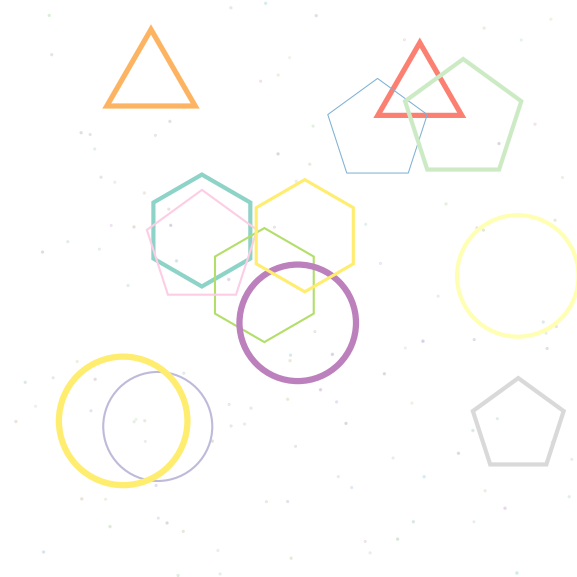[{"shape": "hexagon", "thickness": 2, "radius": 0.48, "center": [0.35, 0.6]}, {"shape": "circle", "thickness": 2, "radius": 0.53, "center": [0.897, 0.521]}, {"shape": "circle", "thickness": 1, "radius": 0.47, "center": [0.273, 0.261]}, {"shape": "triangle", "thickness": 2.5, "radius": 0.42, "center": [0.727, 0.841]}, {"shape": "pentagon", "thickness": 0.5, "radius": 0.45, "center": [0.654, 0.773]}, {"shape": "triangle", "thickness": 2.5, "radius": 0.44, "center": [0.261, 0.86]}, {"shape": "hexagon", "thickness": 1, "radius": 0.49, "center": [0.458, 0.505]}, {"shape": "pentagon", "thickness": 1, "radius": 0.5, "center": [0.35, 0.57]}, {"shape": "pentagon", "thickness": 2, "radius": 0.41, "center": [0.897, 0.262]}, {"shape": "circle", "thickness": 3, "radius": 0.5, "center": [0.516, 0.44]}, {"shape": "pentagon", "thickness": 2, "radius": 0.53, "center": [0.802, 0.791]}, {"shape": "circle", "thickness": 3, "radius": 0.56, "center": [0.213, 0.27]}, {"shape": "hexagon", "thickness": 1.5, "radius": 0.49, "center": [0.528, 0.591]}]